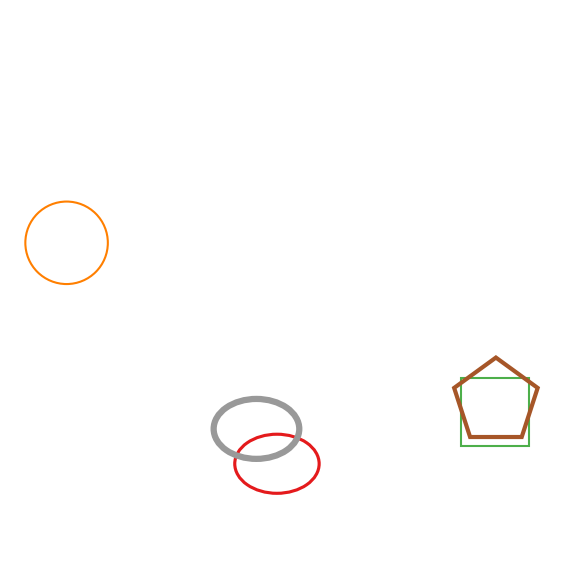[{"shape": "oval", "thickness": 1.5, "radius": 0.37, "center": [0.48, 0.196]}, {"shape": "square", "thickness": 1, "radius": 0.29, "center": [0.857, 0.286]}, {"shape": "circle", "thickness": 1, "radius": 0.36, "center": [0.115, 0.579]}, {"shape": "pentagon", "thickness": 2, "radius": 0.38, "center": [0.859, 0.304]}, {"shape": "oval", "thickness": 3, "radius": 0.37, "center": [0.444, 0.256]}]